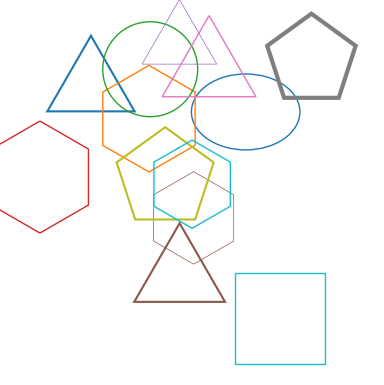[{"shape": "oval", "thickness": 1, "radius": 0.7, "center": [0.638, 0.709]}, {"shape": "triangle", "thickness": 1.5, "radius": 0.65, "center": [0.236, 0.776]}, {"shape": "hexagon", "thickness": 1, "radius": 0.69, "center": [0.387, 0.692]}, {"shape": "circle", "thickness": 1, "radius": 0.62, "center": [0.39, 0.82]}, {"shape": "hexagon", "thickness": 1, "radius": 0.73, "center": [0.104, 0.54]}, {"shape": "triangle", "thickness": 0.5, "radius": 0.56, "center": [0.466, 0.889]}, {"shape": "triangle", "thickness": 1.5, "radius": 0.68, "center": [0.467, 0.284]}, {"shape": "hexagon", "thickness": 0.5, "radius": 0.6, "center": [0.503, 0.434]}, {"shape": "triangle", "thickness": 1, "radius": 0.7, "center": [0.543, 0.819]}, {"shape": "pentagon", "thickness": 3, "radius": 0.6, "center": [0.809, 0.844]}, {"shape": "pentagon", "thickness": 1.5, "radius": 0.66, "center": [0.429, 0.537]}, {"shape": "hexagon", "thickness": 1, "radius": 0.57, "center": [0.499, 0.522]}, {"shape": "square", "thickness": 1, "radius": 0.59, "center": [0.727, 0.173]}]